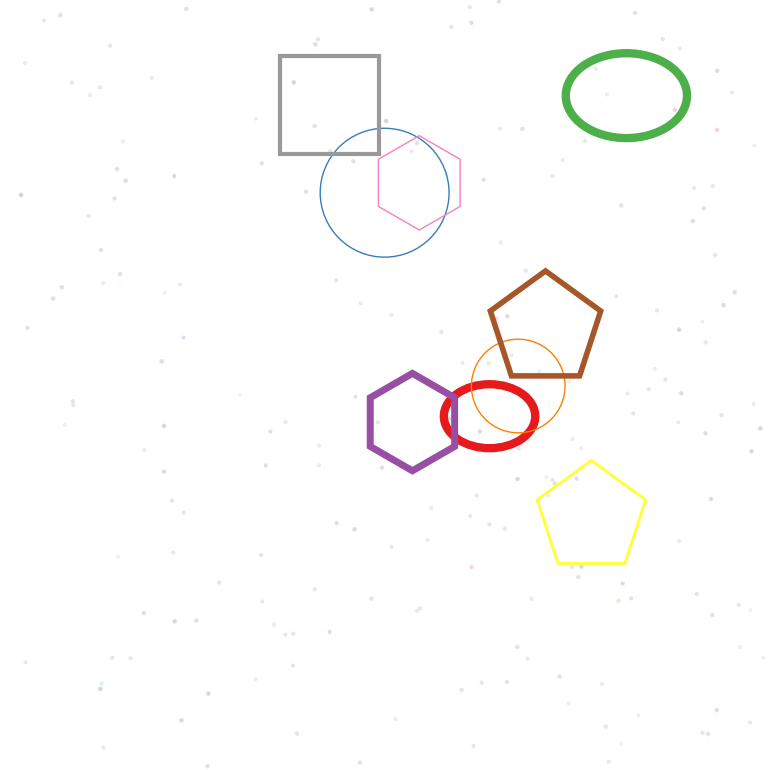[{"shape": "oval", "thickness": 3, "radius": 0.3, "center": [0.636, 0.459]}, {"shape": "circle", "thickness": 0.5, "radius": 0.42, "center": [0.5, 0.75]}, {"shape": "oval", "thickness": 3, "radius": 0.39, "center": [0.813, 0.876]}, {"shape": "hexagon", "thickness": 2.5, "radius": 0.32, "center": [0.536, 0.452]}, {"shape": "circle", "thickness": 0.5, "radius": 0.3, "center": [0.673, 0.499]}, {"shape": "pentagon", "thickness": 1, "radius": 0.37, "center": [0.768, 0.328]}, {"shape": "pentagon", "thickness": 2, "radius": 0.38, "center": [0.708, 0.573]}, {"shape": "hexagon", "thickness": 0.5, "radius": 0.31, "center": [0.545, 0.763]}, {"shape": "square", "thickness": 1.5, "radius": 0.32, "center": [0.428, 0.864]}]